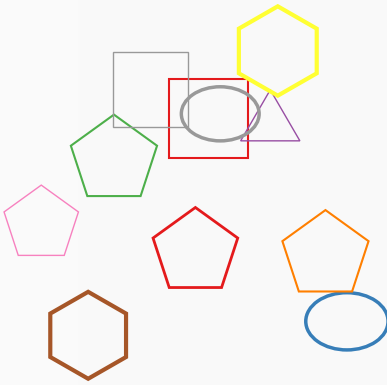[{"shape": "pentagon", "thickness": 2, "radius": 0.57, "center": [0.504, 0.346]}, {"shape": "square", "thickness": 1.5, "radius": 0.51, "center": [0.538, 0.693]}, {"shape": "oval", "thickness": 2.5, "radius": 0.53, "center": [0.895, 0.165]}, {"shape": "pentagon", "thickness": 1.5, "radius": 0.58, "center": [0.294, 0.585]}, {"shape": "triangle", "thickness": 1, "radius": 0.44, "center": [0.697, 0.678]}, {"shape": "pentagon", "thickness": 1.5, "radius": 0.58, "center": [0.84, 0.337]}, {"shape": "hexagon", "thickness": 3, "radius": 0.58, "center": [0.717, 0.868]}, {"shape": "hexagon", "thickness": 3, "radius": 0.56, "center": [0.228, 0.129]}, {"shape": "pentagon", "thickness": 1, "radius": 0.5, "center": [0.106, 0.418]}, {"shape": "square", "thickness": 1, "radius": 0.48, "center": [0.389, 0.768]}, {"shape": "oval", "thickness": 2.5, "radius": 0.5, "center": [0.568, 0.704]}]